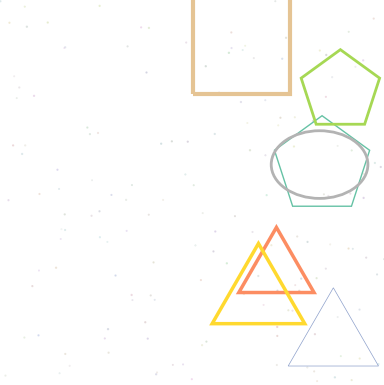[{"shape": "pentagon", "thickness": 1, "radius": 0.65, "center": [0.837, 0.569]}, {"shape": "triangle", "thickness": 2.5, "radius": 0.56, "center": [0.718, 0.297]}, {"shape": "triangle", "thickness": 0.5, "radius": 0.68, "center": [0.866, 0.117]}, {"shape": "pentagon", "thickness": 2, "radius": 0.54, "center": [0.884, 0.764]}, {"shape": "triangle", "thickness": 2.5, "radius": 0.69, "center": [0.671, 0.229]}, {"shape": "square", "thickness": 3, "radius": 0.63, "center": [0.629, 0.883]}, {"shape": "oval", "thickness": 2, "radius": 0.63, "center": [0.83, 0.573]}]